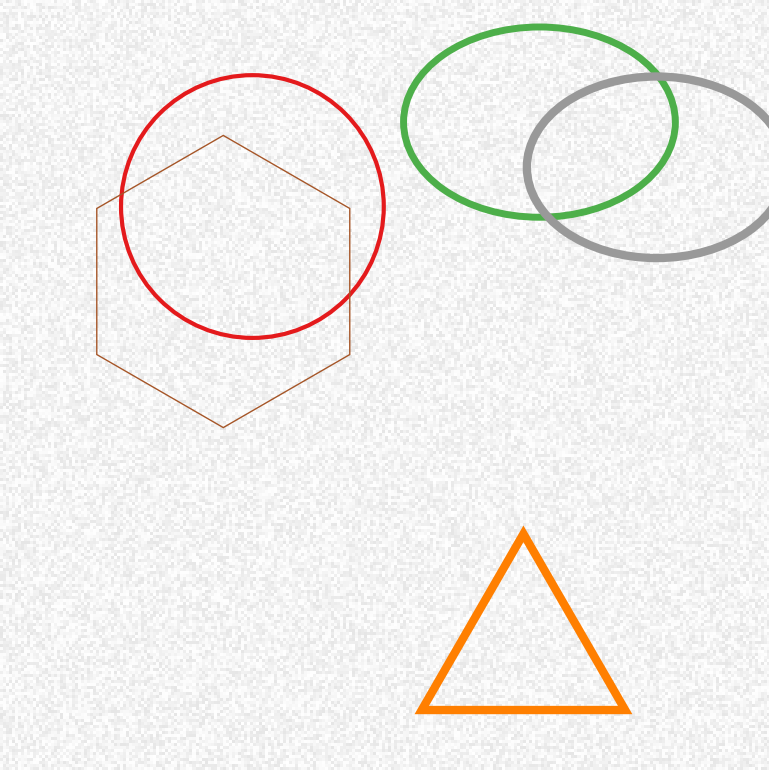[{"shape": "circle", "thickness": 1.5, "radius": 0.85, "center": [0.328, 0.732]}, {"shape": "oval", "thickness": 2.5, "radius": 0.88, "center": [0.701, 0.841]}, {"shape": "triangle", "thickness": 3, "radius": 0.76, "center": [0.68, 0.154]}, {"shape": "hexagon", "thickness": 0.5, "radius": 0.95, "center": [0.29, 0.634]}, {"shape": "oval", "thickness": 3, "radius": 0.84, "center": [0.853, 0.783]}]